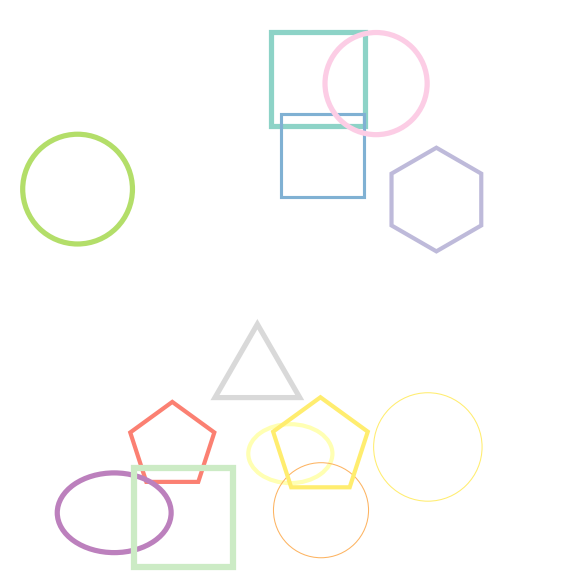[{"shape": "square", "thickness": 2.5, "radius": 0.41, "center": [0.551, 0.862]}, {"shape": "oval", "thickness": 2, "radius": 0.36, "center": [0.503, 0.214]}, {"shape": "hexagon", "thickness": 2, "radius": 0.45, "center": [0.756, 0.654]}, {"shape": "pentagon", "thickness": 2, "radius": 0.38, "center": [0.298, 0.227]}, {"shape": "square", "thickness": 1.5, "radius": 0.36, "center": [0.558, 0.73]}, {"shape": "circle", "thickness": 0.5, "radius": 0.41, "center": [0.556, 0.116]}, {"shape": "circle", "thickness": 2.5, "radius": 0.48, "center": [0.134, 0.672]}, {"shape": "circle", "thickness": 2.5, "radius": 0.44, "center": [0.651, 0.854]}, {"shape": "triangle", "thickness": 2.5, "radius": 0.42, "center": [0.446, 0.353]}, {"shape": "oval", "thickness": 2.5, "radius": 0.49, "center": [0.198, 0.111]}, {"shape": "square", "thickness": 3, "radius": 0.43, "center": [0.318, 0.103]}, {"shape": "circle", "thickness": 0.5, "radius": 0.47, "center": [0.741, 0.225]}, {"shape": "pentagon", "thickness": 2, "radius": 0.43, "center": [0.555, 0.225]}]